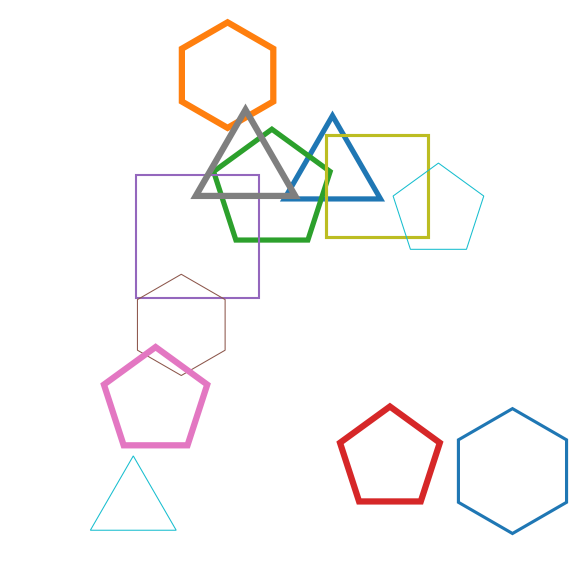[{"shape": "hexagon", "thickness": 1.5, "radius": 0.54, "center": [0.887, 0.183]}, {"shape": "triangle", "thickness": 2.5, "radius": 0.48, "center": [0.576, 0.703]}, {"shape": "hexagon", "thickness": 3, "radius": 0.46, "center": [0.394, 0.869]}, {"shape": "pentagon", "thickness": 2.5, "radius": 0.53, "center": [0.471, 0.669]}, {"shape": "pentagon", "thickness": 3, "radius": 0.45, "center": [0.675, 0.204]}, {"shape": "square", "thickness": 1, "radius": 0.53, "center": [0.341, 0.59]}, {"shape": "hexagon", "thickness": 0.5, "radius": 0.44, "center": [0.314, 0.437]}, {"shape": "pentagon", "thickness": 3, "radius": 0.47, "center": [0.269, 0.304]}, {"shape": "triangle", "thickness": 3, "radius": 0.5, "center": [0.425, 0.71]}, {"shape": "square", "thickness": 1.5, "radius": 0.44, "center": [0.653, 0.677]}, {"shape": "triangle", "thickness": 0.5, "radius": 0.43, "center": [0.231, 0.124]}, {"shape": "pentagon", "thickness": 0.5, "radius": 0.41, "center": [0.759, 0.634]}]